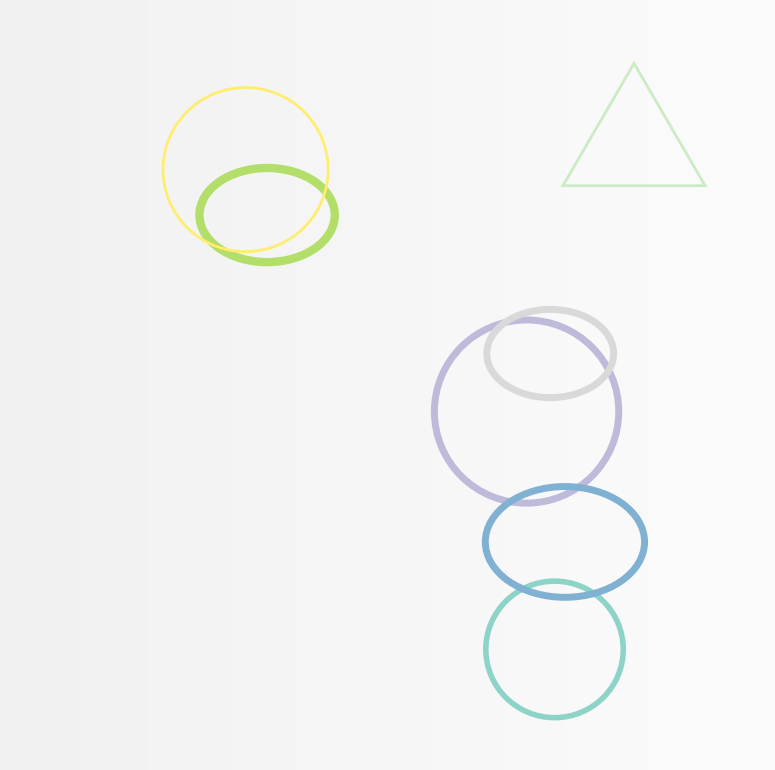[{"shape": "circle", "thickness": 2, "radius": 0.44, "center": [0.716, 0.157]}, {"shape": "circle", "thickness": 2.5, "radius": 0.59, "center": [0.679, 0.466]}, {"shape": "oval", "thickness": 2.5, "radius": 0.51, "center": [0.729, 0.296]}, {"shape": "oval", "thickness": 3, "radius": 0.44, "center": [0.345, 0.721]}, {"shape": "oval", "thickness": 2.5, "radius": 0.41, "center": [0.71, 0.541]}, {"shape": "triangle", "thickness": 1, "radius": 0.53, "center": [0.818, 0.812]}, {"shape": "circle", "thickness": 1, "radius": 0.53, "center": [0.317, 0.78]}]